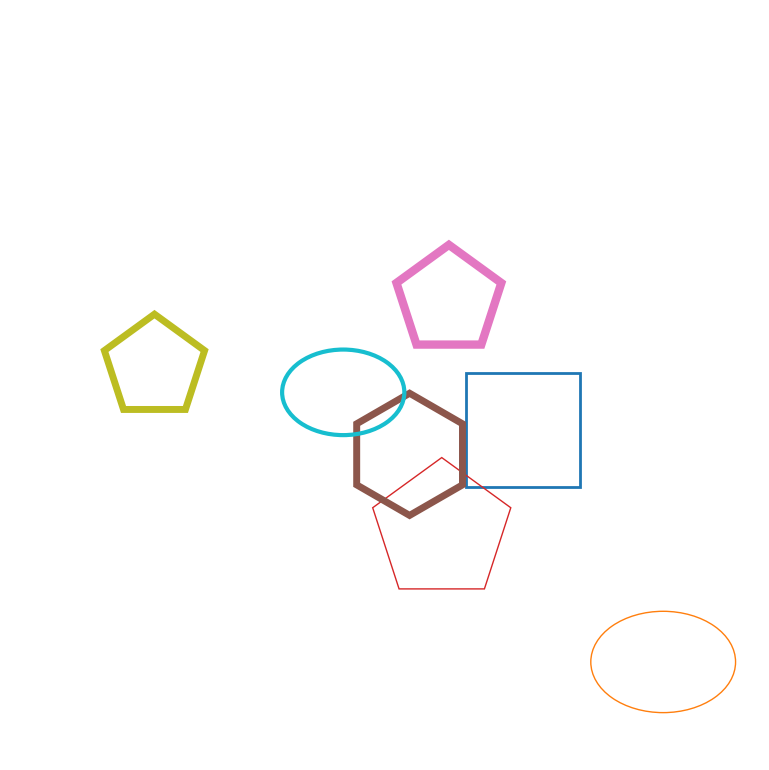[{"shape": "square", "thickness": 1, "radius": 0.37, "center": [0.679, 0.442]}, {"shape": "oval", "thickness": 0.5, "radius": 0.47, "center": [0.861, 0.14]}, {"shape": "pentagon", "thickness": 0.5, "radius": 0.47, "center": [0.574, 0.311]}, {"shape": "hexagon", "thickness": 2.5, "radius": 0.4, "center": [0.532, 0.41]}, {"shape": "pentagon", "thickness": 3, "radius": 0.36, "center": [0.583, 0.61]}, {"shape": "pentagon", "thickness": 2.5, "radius": 0.34, "center": [0.201, 0.524]}, {"shape": "oval", "thickness": 1.5, "radius": 0.4, "center": [0.446, 0.49]}]